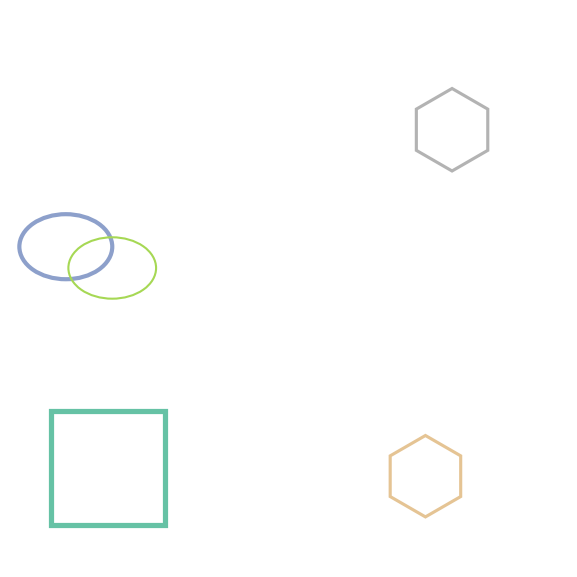[{"shape": "square", "thickness": 2.5, "radius": 0.49, "center": [0.186, 0.188]}, {"shape": "oval", "thickness": 2, "radius": 0.4, "center": [0.114, 0.572]}, {"shape": "oval", "thickness": 1, "radius": 0.38, "center": [0.194, 0.535]}, {"shape": "hexagon", "thickness": 1.5, "radius": 0.35, "center": [0.737, 0.175]}, {"shape": "hexagon", "thickness": 1.5, "radius": 0.36, "center": [0.783, 0.774]}]